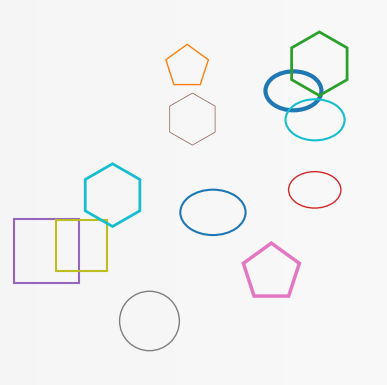[{"shape": "oval", "thickness": 1.5, "radius": 0.42, "center": [0.55, 0.448]}, {"shape": "oval", "thickness": 3, "radius": 0.36, "center": [0.757, 0.764]}, {"shape": "pentagon", "thickness": 1, "radius": 0.29, "center": [0.483, 0.827]}, {"shape": "hexagon", "thickness": 2, "radius": 0.41, "center": [0.824, 0.834]}, {"shape": "oval", "thickness": 1, "radius": 0.34, "center": [0.812, 0.507]}, {"shape": "square", "thickness": 1.5, "radius": 0.42, "center": [0.121, 0.348]}, {"shape": "hexagon", "thickness": 0.5, "radius": 0.34, "center": [0.497, 0.691]}, {"shape": "pentagon", "thickness": 2.5, "radius": 0.38, "center": [0.7, 0.292]}, {"shape": "circle", "thickness": 1, "radius": 0.39, "center": [0.386, 0.166]}, {"shape": "square", "thickness": 1.5, "radius": 0.33, "center": [0.209, 0.362]}, {"shape": "oval", "thickness": 1.5, "radius": 0.38, "center": [0.813, 0.689]}, {"shape": "hexagon", "thickness": 2, "radius": 0.41, "center": [0.29, 0.493]}]